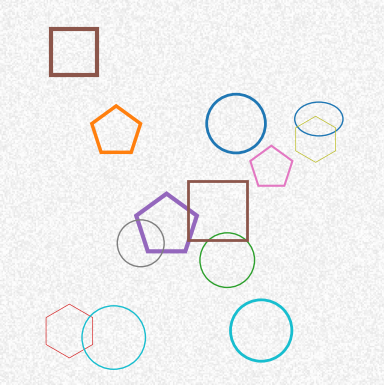[{"shape": "oval", "thickness": 1, "radius": 0.31, "center": [0.828, 0.691]}, {"shape": "circle", "thickness": 2, "radius": 0.38, "center": [0.613, 0.679]}, {"shape": "pentagon", "thickness": 2.5, "radius": 0.33, "center": [0.302, 0.658]}, {"shape": "circle", "thickness": 1, "radius": 0.35, "center": [0.59, 0.324]}, {"shape": "hexagon", "thickness": 0.5, "radius": 0.35, "center": [0.18, 0.14]}, {"shape": "pentagon", "thickness": 3, "radius": 0.41, "center": [0.433, 0.414]}, {"shape": "square", "thickness": 3, "radius": 0.3, "center": [0.192, 0.866]}, {"shape": "square", "thickness": 2, "radius": 0.38, "center": [0.565, 0.454]}, {"shape": "pentagon", "thickness": 1.5, "radius": 0.29, "center": [0.705, 0.564]}, {"shape": "circle", "thickness": 1, "radius": 0.3, "center": [0.366, 0.368]}, {"shape": "hexagon", "thickness": 0.5, "radius": 0.3, "center": [0.82, 0.638]}, {"shape": "circle", "thickness": 2, "radius": 0.4, "center": [0.678, 0.141]}, {"shape": "circle", "thickness": 1, "radius": 0.41, "center": [0.295, 0.123]}]